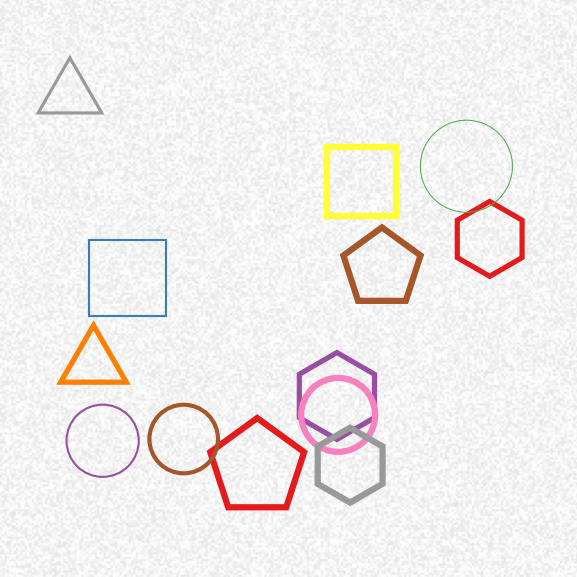[{"shape": "pentagon", "thickness": 3, "radius": 0.43, "center": [0.445, 0.19]}, {"shape": "hexagon", "thickness": 2.5, "radius": 0.32, "center": [0.848, 0.585]}, {"shape": "square", "thickness": 1, "radius": 0.33, "center": [0.221, 0.518]}, {"shape": "circle", "thickness": 0.5, "radius": 0.4, "center": [0.808, 0.711]}, {"shape": "hexagon", "thickness": 2.5, "radius": 0.38, "center": [0.583, 0.313]}, {"shape": "circle", "thickness": 1, "radius": 0.31, "center": [0.178, 0.236]}, {"shape": "triangle", "thickness": 2.5, "radius": 0.33, "center": [0.162, 0.37]}, {"shape": "square", "thickness": 3, "radius": 0.3, "center": [0.626, 0.685]}, {"shape": "circle", "thickness": 2, "radius": 0.3, "center": [0.318, 0.239]}, {"shape": "pentagon", "thickness": 3, "radius": 0.35, "center": [0.661, 0.535]}, {"shape": "circle", "thickness": 3, "radius": 0.32, "center": [0.586, 0.281]}, {"shape": "hexagon", "thickness": 3, "radius": 0.32, "center": [0.606, 0.194]}, {"shape": "triangle", "thickness": 1.5, "radius": 0.32, "center": [0.121, 0.835]}]